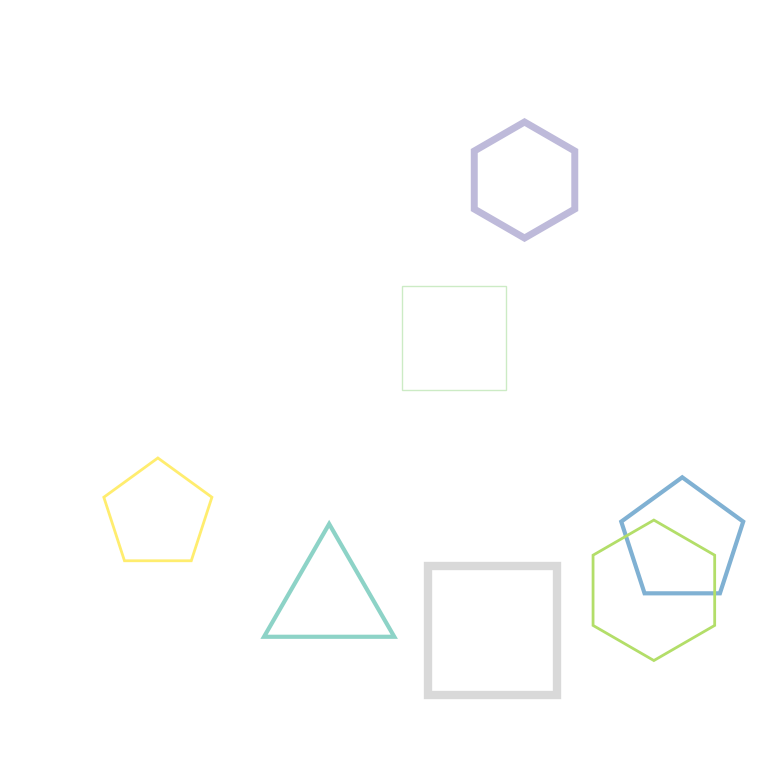[{"shape": "triangle", "thickness": 1.5, "radius": 0.49, "center": [0.427, 0.222]}, {"shape": "hexagon", "thickness": 2.5, "radius": 0.38, "center": [0.681, 0.766]}, {"shape": "pentagon", "thickness": 1.5, "radius": 0.42, "center": [0.886, 0.297]}, {"shape": "hexagon", "thickness": 1, "radius": 0.46, "center": [0.849, 0.233]}, {"shape": "square", "thickness": 3, "radius": 0.42, "center": [0.64, 0.181]}, {"shape": "square", "thickness": 0.5, "radius": 0.34, "center": [0.59, 0.561]}, {"shape": "pentagon", "thickness": 1, "radius": 0.37, "center": [0.205, 0.331]}]